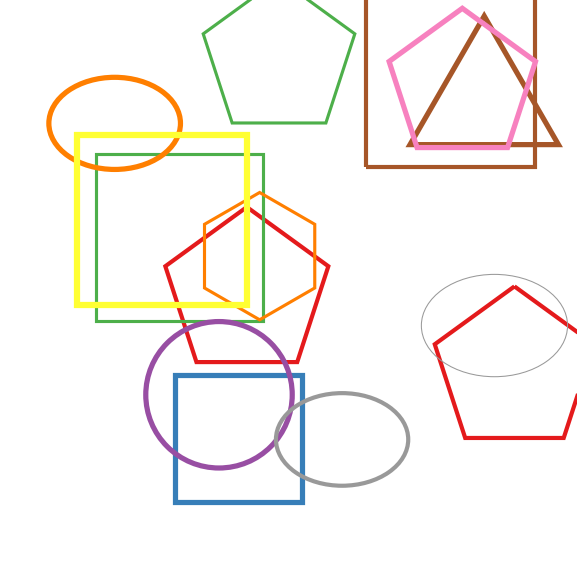[{"shape": "pentagon", "thickness": 2, "radius": 0.73, "center": [0.891, 0.358]}, {"shape": "pentagon", "thickness": 2, "radius": 0.74, "center": [0.427, 0.492]}, {"shape": "square", "thickness": 2.5, "radius": 0.55, "center": [0.413, 0.24]}, {"shape": "square", "thickness": 1.5, "radius": 0.72, "center": [0.311, 0.587]}, {"shape": "pentagon", "thickness": 1.5, "radius": 0.69, "center": [0.483, 0.898]}, {"shape": "circle", "thickness": 2.5, "radius": 0.63, "center": [0.379, 0.316]}, {"shape": "hexagon", "thickness": 1.5, "radius": 0.55, "center": [0.45, 0.556]}, {"shape": "oval", "thickness": 2.5, "radius": 0.57, "center": [0.199, 0.785]}, {"shape": "square", "thickness": 3, "radius": 0.74, "center": [0.28, 0.618]}, {"shape": "square", "thickness": 2, "radius": 0.73, "center": [0.78, 0.857]}, {"shape": "triangle", "thickness": 2.5, "radius": 0.74, "center": [0.838, 0.823]}, {"shape": "pentagon", "thickness": 2.5, "radius": 0.67, "center": [0.801, 0.851]}, {"shape": "oval", "thickness": 2, "radius": 0.57, "center": [0.592, 0.238]}, {"shape": "oval", "thickness": 0.5, "radius": 0.63, "center": [0.856, 0.435]}]